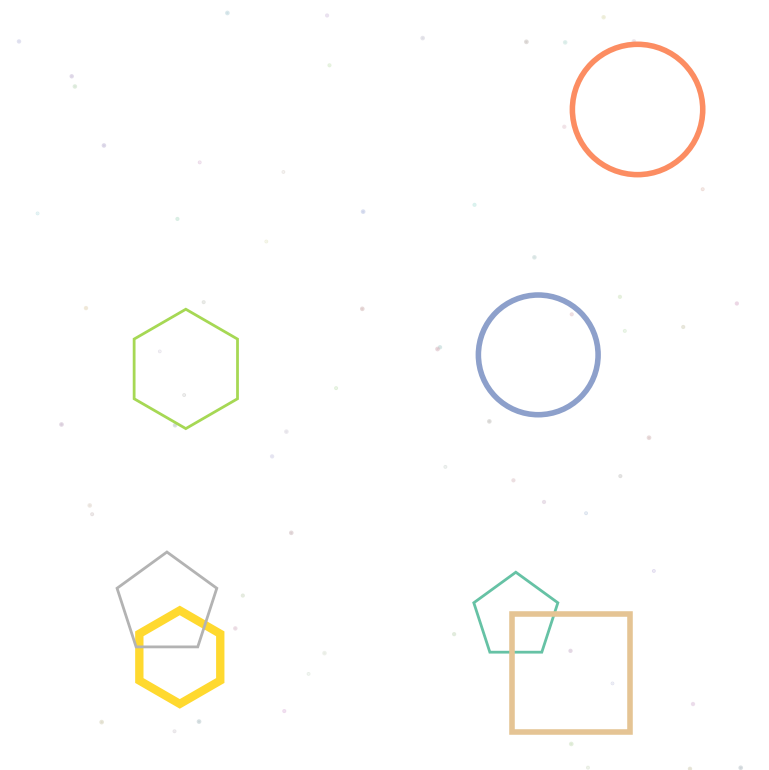[{"shape": "pentagon", "thickness": 1, "radius": 0.29, "center": [0.67, 0.199]}, {"shape": "circle", "thickness": 2, "radius": 0.42, "center": [0.828, 0.858]}, {"shape": "circle", "thickness": 2, "radius": 0.39, "center": [0.699, 0.539]}, {"shape": "hexagon", "thickness": 1, "radius": 0.39, "center": [0.241, 0.521]}, {"shape": "hexagon", "thickness": 3, "radius": 0.3, "center": [0.234, 0.147]}, {"shape": "square", "thickness": 2, "radius": 0.38, "center": [0.741, 0.126]}, {"shape": "pentagon", "thickness": 1, "radius": 0.34, "center": [0.217, 0.215]}]